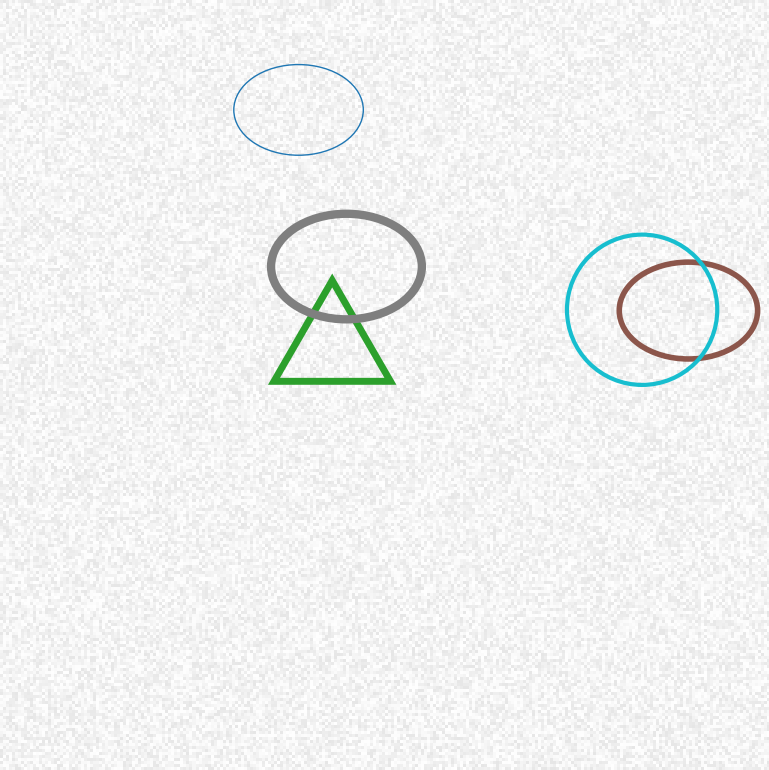[{"shape": "oval", "thickness": 0.5, "radius": 0.42, "center": [0.388, 0.857]}, {"shape": "triangle", "thickness": 2.5, "radius": 0.44, "center": [0.431, 0.548]}, {"shape": "oval", "thickness": 2, "radius": 0.45, "center": [0.894, 0.597]}, {"shape": "oval", "thickness": 3, "radius": 0.49, "center": [0.45, 0.654]}, {"shape": "circle", "thickness": 1.5, "radius": 0.49, "center": [0.834, 0.598]}]